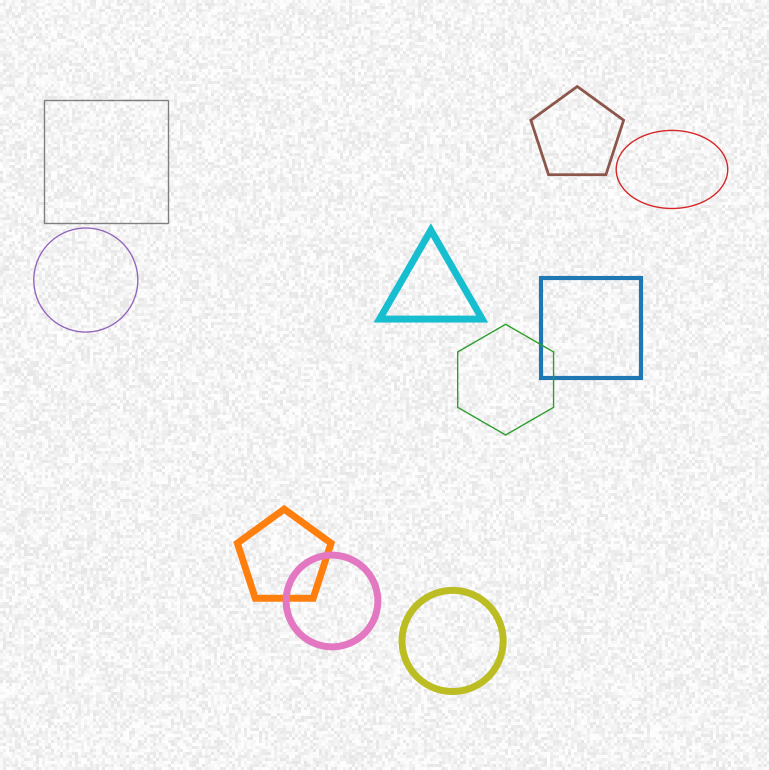[{"shape": "square", "thickness": 1.5, "radius": 0.32, "center": [0.767, 0.574]}, {"shape": "pentagon", "thickness": 2.5, "radius": 0.32, "center": [0.369, 0.275]}, {"shape": "hexagon", "thickness": 0.5, "radius": 0.36, "center": [0.657, 0.507]}, {"shape": "oval", "thickness": 0.5, "radius": 0.36, "center": [0.873, 0.78]}, {"shape": "circle", "thickness": 0.5, "radius": 0.34, "center": [0.111, 0.636]}, {"shape": "pentagon", "thickness": 1, "radius": 0.32, "center": [0.75, 0.824]}, {"shape": "circle", "thickness": 2.5, "radius": 0.3, "center": [0.431, 0.22]}, {"shape": "square", "thickness": 0.5, "radius": 0.4, "center": [0.138, 0.79]}, {"shape": "circle", "thickness": 2.5, "radius": 0.33, "center": [0.588, 0.168]}, {"shape": "triangle", "thickness": 2.5, "radius": 0.38, "center": [0.56, 0.624]}]